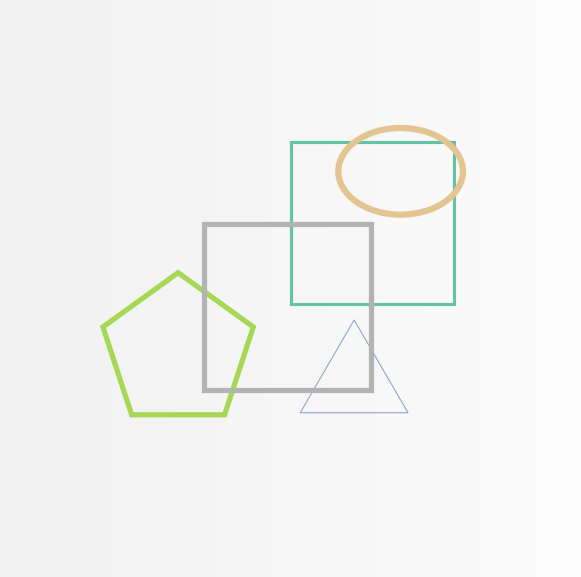[{"shape": "square", "thickness": 1.5, "radius": 0.7, "center": [0.641, 0.613]}, {"shape": "triangle", "thickness": 0.5, "radius": 0.54, "center": [0.609, 0.338]}, {"shape": "pentagon", "thickness": 2.5, "radius": 0.68, "center": [0.306, 0.391]}, {"shape": "oval", "thickness": 3, "radius": 0.54, "center": [0.689, 0.702]}, {"shape": "square", "thickness": 2.5, "radius": 0.72, "center": [0.494, 0.467]}]